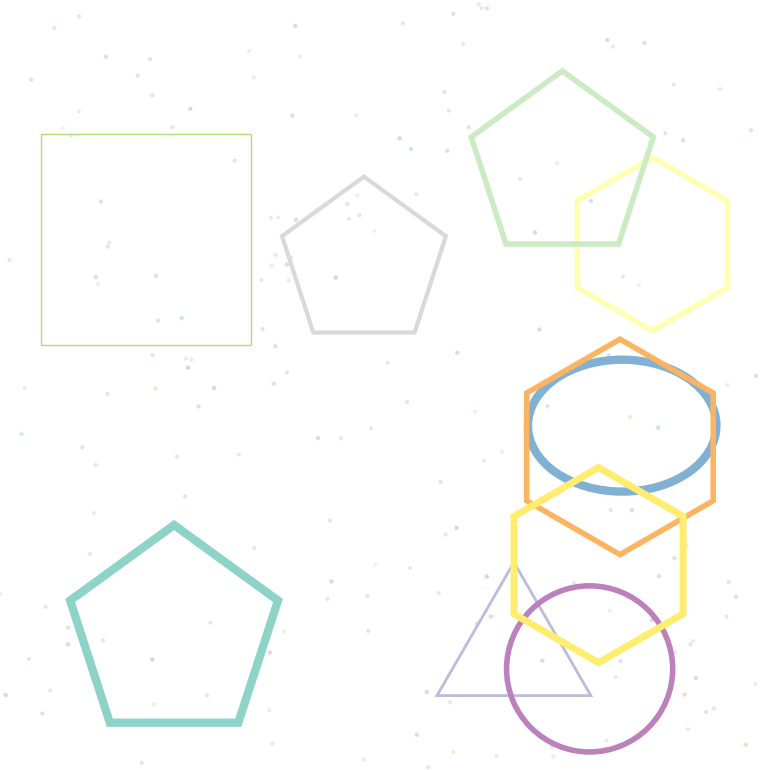[{"shape": "pentagon", "thickness": 3, "radius": 0.71, "center": [0.226, 0.176]}, {"shape": "hexagon", "thickness": 2, "radius": 0.56, "center": [0.847, 0.683]}, {"shape": "triangle", "thickness": 1, "radius": 0.58, "center": [0.667, 0.154]}, {"shape": "oval", "thickness": 3, "radius": 0.61, "center": [0.808, 0.447]}, {"shape": "hexagon", "thickness": 2, "radius": 0.7, "center": [0.805, 0.42]}, {"shape": "square", "thickness": 0.5, "radius": 0.68, "center": [0.19, 0.689]}, {"shape": "pentagon", "thickness": 1.5, "radius": 0.56, "center": [0.473, 0.659]}, {"shape": "circle", "thickness": 2, "radius": 0.54, "center": [0.766, 0.131]}, {"shape": "pentagon", "thickness": 2, "radius": 0.62, "center": [0.73, 0.784]}, {"shape": "hexagon", "thickness": 2.5, "radius": 0.63, "center": [0.777, 0.266]}]